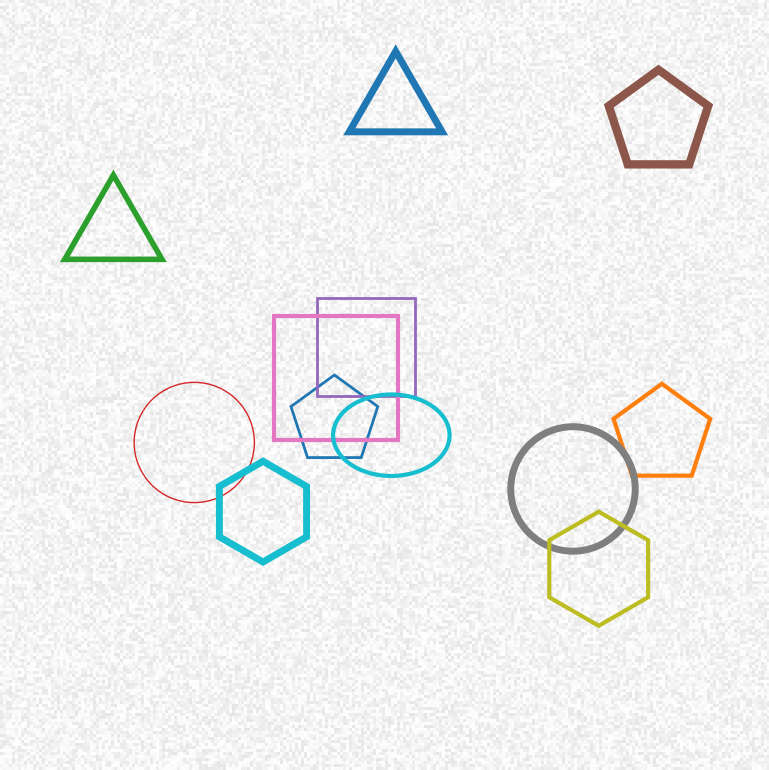[{"shape": "triangle", "thickness": 2.5, "radius": 0.35, "center": [0.514, 0.864]}, {"shape": "pentagon", "thickness": 1, "radius": 0.3, "center": [0.434, 0.454]}, {"shape": "pentagon", "thickness": 1.5, "radius": 0.33, "center": [0.86, 0.436]}, {"shape": "triangle", "thickness": 2, "radius": 0.36, "center": [0.147, 0.7]}, {"shape": "circle", "thickness": 0.5, "radius": 0.39, "center": [0.252, 0.425]}, {"shape": "square", "thickness": 1, "radius": 0.32, "center": [0.476, 0.549]}, {"shape": "pentagon", "thickness": 3, "radius": 0.34, "center": [0.855, 0.841]}, {"shape": "square", "thickness": 1.5, "radius": 0.4, "center": [0.436, 0.509]}, {"shape": "circle", "thickness": 2.5, "radius": 0.4, "center": [0.744, 0.365]}, {"shape": "hexagon", "thickness": 1.5, "radius": 0.37, "center": [0.778, 0.261]}, {"shape": "hexagon", "thickness": 2.5, "radius": 0.33, "center": [0.342, 0.336]}, {"shape": "oval", "thickness": 1.5, "radius": 0.38, "center": [0.508, 0.435]}]